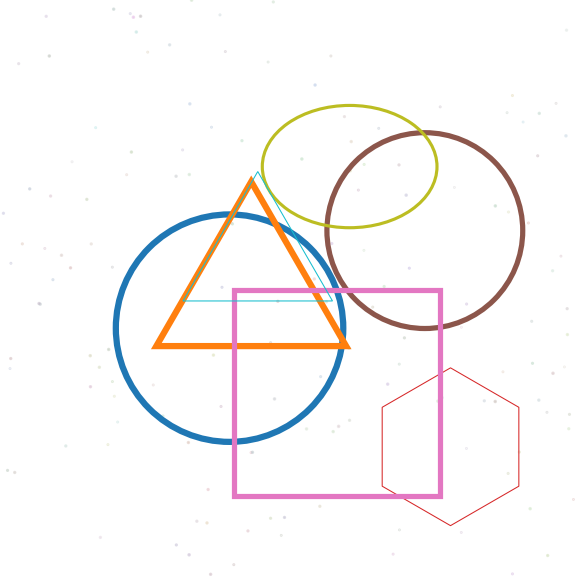[{"shape": "circle", "thickness": 3, "radius": 0.98, "center": [0.397, 0.431]}, {"shape": "triangle", "thickness": 3, "radius": 0.95, "center": [0.435, 0.495]}, {"shape": "hexagon", "thickness": 0.5, "radius": 0.68, "center": [0.78, 0.226]}, {"shape": "circle", "thickness": 2.5, "radius": 0.85, "center": [0.736, 0.6]}, {"shape": "square", "thickness": 2.5, "radius": 0.89, "center": [0.584, 0.318]}, {"shape": "oval", "thickness": 1.5, "radius": 0.76, "center": [0.605, 0.711]}, {"shape": "triangle", "thickness": 0.5, "radius": 0.75, "center": [0.446, 0.553]}]